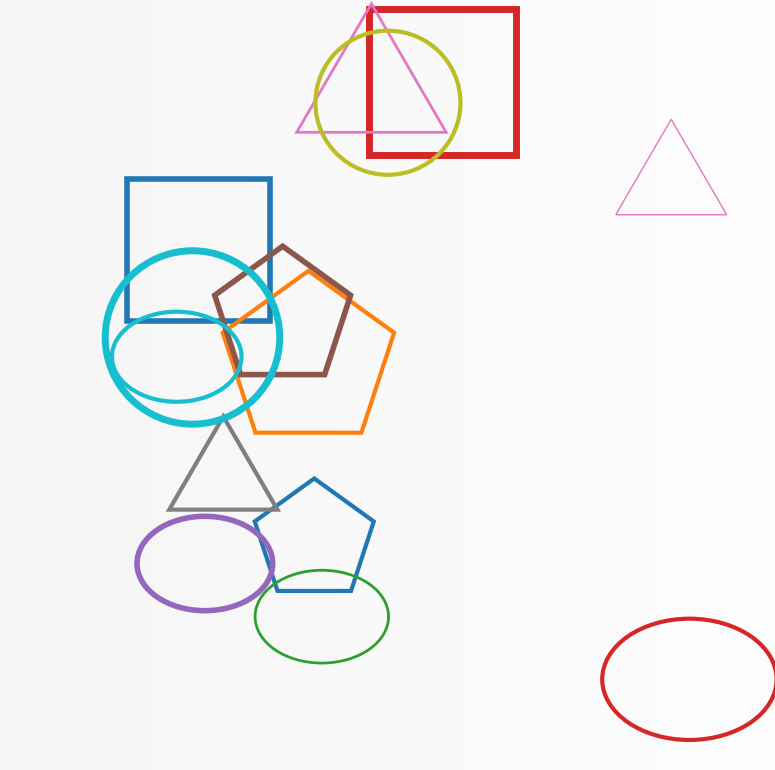[{"shape": "pentagon", "thickness": 1.5, "radius": 0.4, "center": [0.406, 0.298]}, {"shape": "square", "thickness": 2, "radius": 0.46, "center": [0.256, 0.676]}, {"shape": "pentagon", "thickness": 1.5, "radius": 0.58, "center": [0.398, 0.532]}, {"shape": "oval", "thickness": 1, "radius": 0.43, "center": [0.415, 0.199]}, {"shape": "square", "thickness": 2.5, "radius": 0.48, "center": [0.571, 0.894]}, {"shape": "oval", "thickness": 1.5, "radius": 0.56, "center": [0.89, 0.118]}, {"shape": "oval", "thickness": 2, "radius": 0.44, "center": [0.264, 0.268]}, {"shape": "pentagon", "thickness": 2, "radius": 0.46, "center": [0.365, 0.588]}, {"shape": "triangle", "thickness": 1, "radius": 0.56, "center": [0.479, 0.884]}, {"shape": "triangle", "thickness": 0.5, "radius": 0.41, "center": [0.866, 0.762]}, {"shape": "triangle", "thickness": 1.5, "radius": 0.4, "center": [0.288, 0.378]}, {"shape": "circle", "thickness": 1.5, "radius": 0.47, "center": [0.501, 0.867]}, {"shape": "circle", "thickness": 2.5, "radius": 0.56, "center": [0.248, 0.562]}, {"shape": "oval", "thickness": 1.5, "radius": 0.42, "center": [0.228, 0.537]}]